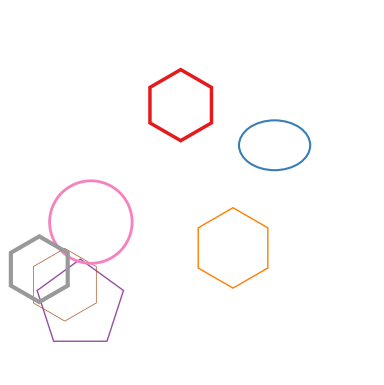[{"shape": "hexagon", "thickness": 2.5, "radius": 0.46, "center": [0.469, 0.727]}, {"shape": "oval", "thickness": 1.5, "radius": 0.46, "center": [0.713, 0.623]}, {"shape": "pentagon", "thickness": 1, "radius": 0.59, "center": [0.209, 0.209]}, {"shape": "hexagon", "thickness": 1, "radius": 0.52, "center": [0.605, 0.356]}, {"shape": "hexagon", "thickness": 0.5, "radius": 0.47, "center": [0.168, 0.26]}, {"shape": "circle", "thickness": 2, "radius": 0.54, "center": [0.236, 0.423]}, {"shape": "hexagon", "thickness": 3, "radius": 0.43, "center": [0.102, 0.301]}]